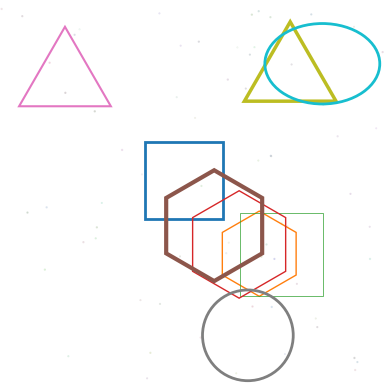[{"shape": "square", "thickness": 2, "radius": 0.5, "center": [0.478, 0.531]}, {"shape": "hexagon", "thickness": 1, "radius": 0.55, "center": [0.673, 0.341]}, {"shape": "square", "thickness": 0.5, "radius": 0.54, "center": [0.73, 0.339]}, {"shape": "hexagon", "thickness": 1, "radius": 0.7, "center": [0.621, 0.365]}, {"shape": "hexagon", "thickness": 3, "radius": 0.72, "center": [0.556, 0.414]}, {"shape": "triangle", "thickness": 1.5, "radius": 0.69, "center": [0.169, 0.793]}, {"shape": "circle", "thickness": 2, "radius": 0.59, "center": [0.644, 0.129]}, {"shape": "triangle", "thickness": 2.5, "radius": 0.69, "center": [0.754, 0.806]}, {"shape": "oval", "thickness": 2, "radius": 0.75, "center": [0.837, 0.834]}]